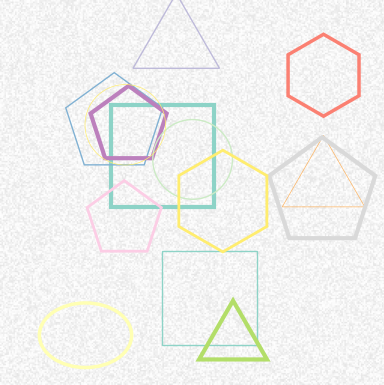[{"shape": "square", "thickness": 3, "radius": 0.66, "center": [0.422, 0.594]}, {"shape": "square", "thickness": 1, "radius": 0.61, "center": [0.545, 0.226]}, {"shape": "oval", "thickness": 2.5, "radius": 0.6, "center": [0.222, 0.129]}, {"shape": "triangle", "thickness": 1, "radius": 0.65, "center": [0.458, 0.887]}, {"shape": "hexagon", "thickness": 2.5, "radius": 0.53, "center": [0.84, 0.805]}, {"shape": "pentagon", "thickness": 1, "radius": 0.66, "center": [0.297, 0.679]}, {"shape": "triangle", "thickness": 0.5, "radius": 0.62, "center": [0.84, 0.525]}, {"shape": "triangle", "thickness": 3, "radius": 0.51, "center": [0.605, 0.117]}, {"shape": "pentagon", "thickness": 2, "radius": 0.51, "center": [0.323, 0.43]}, {"shape": "pentagon", "thickness": 3, "radius": 0.72, "center": [0.837, 0.499]}, {"shape": "pentagon", "thickness": 3, "radius": 0.52, "center": [0.334, 0.673]}, {"shape": "circle", "thickness": 1, "radius": 0.52, "center": [0.5, 0.586]}, {"shape": "hexagon", "thickness": 2, "radius": 0.66, "center": [0.579, 0.478]}, {"shape": "circle", "thickness": 0.5, "radius": 0.52, "center": [0.325, 0.676]}]